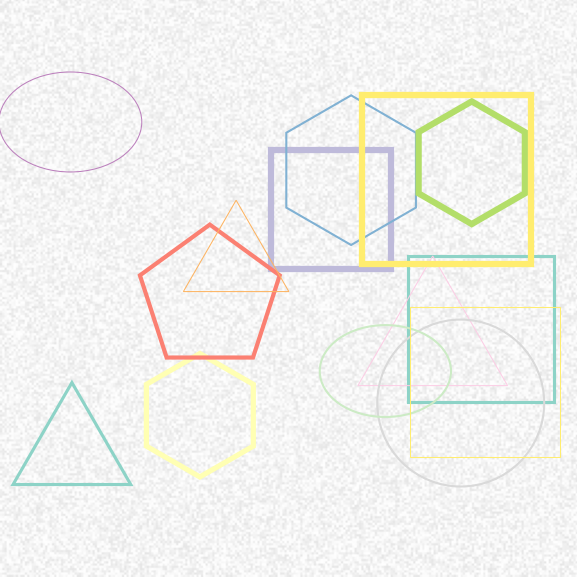[{"shape": "triangle", "thickness": 1.5, "radius": 0.59, "center": [0.125, 0.219]}, {"shape": "square", "thickness": 1.5, "radius": 0.63, "center": [0.833, 0.43]}, {"shape": "hexagon", "thickness": 2.5, "radius": 0.53, "center": [0.346, 0.28]}, {"shape": "square", "thickness": 3, "radius": 0.52, "center": [0.573, 0.636]}, {"shape": "pentagon", "thickness": 2, "radius": 0.64, "center": [0.363, 0.483]}, {"shape": "hexagon", "thickness": 1, "radius": 0.65, "center": [0.608, 0.704]}, {"shape": "triangle", "thickness": 0.5, "radius": 0.53, "center": [0.409, 0.547]}, {"shape": "hexagon", "thickness": 3, "radius": 0.53, "center": [0.817, 0.717]}, {"shape": "triangle", "thickness": 0.5, "radius": 0.75, "center": [0.749, 0.406]}, {"shape": "circle", "thickness": 1, "radius": 0.72, "center": [0.798, 0.301]}, {"shape": "oval", "thickness": 0.5, "radius": 0.62, "center": [0.122, 0.788]}, {"shape": "oval", "thickness": 1, "radius": 0.57, "center": [0.667, 0.357]}, {"shape": "square", "thickness": 3, "radius": 0.73, "center": [0.773, 0.689]}, {"shape": "square", "thickness": 0.5, "radius": 0.65, "center": [0.84, 0.338]}]